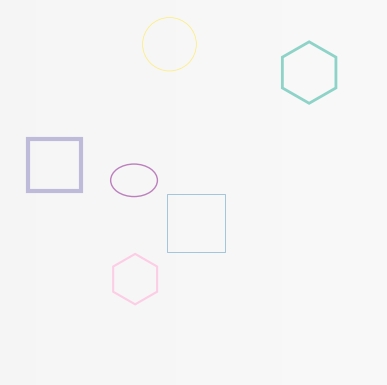[{"shape": "hexagon", "thickness": 2, "radius": 0.4, "center": [0.798, 0.812]}, {"shape": "square", "thickness": 3, "radius": 0.34, "center": [0.141, 0.572]}, {"shape": "square", "thickness": 0.5, "radius": 0.37, "center": [0.507, 0.42]}, {"shape": "hexagon", "thickness": 1.5, "radius": 0.33, "center": [0.349, 0.275]}, {"shape": "oval", "thickness": 1, "radius": 0.3, "center": [0.346, 0.532]}, {"shape": "circle", "thickness": 0.5, "radius": 0.35, "center": [0.437, 0.885]}]